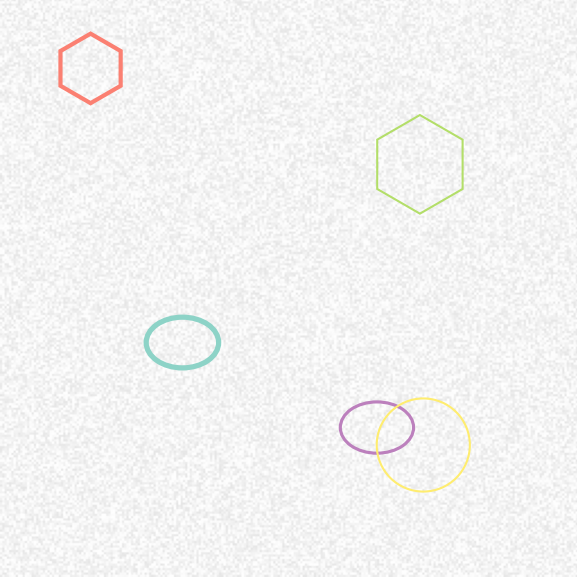[{"shape": "oval", "thickness": 2.5, "radius": 0.31, "center": [0.316, 0.406]}, {"shape": "hexagon", "thickness": 2, "radius": 0.3, "center": [0.157, 0.881]}, {"shape": "hexagon", "thickness": 1, "radius": 0.43, "center": [0.727, 0.715]}, {"shape": "oval", "thickness": 1.5, "radius": 0.32, "center": [0.653, 0.259]}, {"shape": "circle", "thickness": 1, "radius": 0.4, "center": [0.733, 0.229]}]